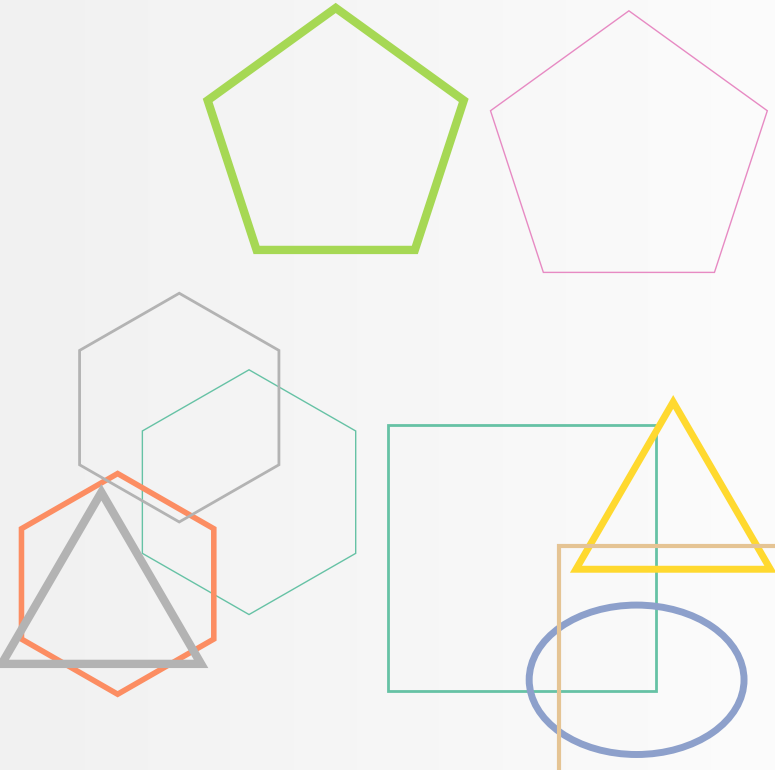[{"shape": "square", "thickness": 1, "radius": 0.86, "center": [0.673, 0.275]}, {"shape": "hexagon", "thickness": 0.5, "radius": 0.79, "center": [0.321, 0.361]}, {"shape": "hexagon", "thickness": 2, "radius": 0.72, "center": [0.152, 0.242]}, {"shape": "oval", "thickness": 2.5, "radius": 0.69, "center": [0.821, 0.117]}, {"shape": "pentagon", "thickness": 0.5, "radius": 0.94, "center": [0.811, 0.798]}, {"shape": "pentagon", "thickness": 3, "radius": 0.87, "center": [0.433, 0.816]}, {"shape": "triangle", "thickness": 2.5, "radius": 0.72, "center": [0.869, 0.333]}, {"shape": "square", "thickness": 1.5, "radius": 0.84, "center": [0.89, 0.123]}, {"shape": "triangle", "thickness": 3, "radius": 0.74, "center": [0.131, 0.212]}, {"shape": "hexagon", "thickness": 1, "radius": 0.74, "center": [0.231, 0.471]}]